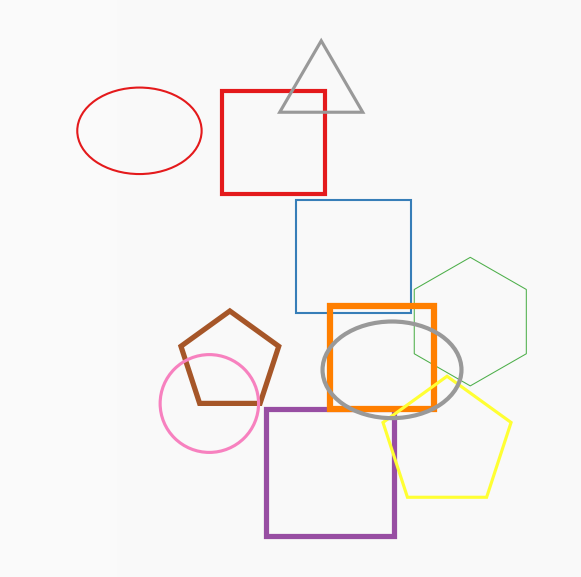[{"shape": "square", "thickness": 2, "radius": 0.45, "center": [0.471, 0.752]}, {"shape": "oval", "thickness": 1, "radius": 0.53, "center": [0.24, 0.773]}, {"shape": "square", "thickness": 1, "radius": 0.49, "center": [0.608, 0.555]}, {"shape": "hexagon", "thickness": 0.5, "radius": 0.56, "center": [0.809, 0.442]}, {"shape": "square", "thickness": 2.5, "radius": 0.55, "center": [0.567, 0.182]}, {"shape": "square", "thickness": 3, "radius": 0.45, "center": [0.657, 0.38]}, {"shape": "pentagon", "thickness": 1.5, "radius": 0.58, "center": [0.769, 0.232]}, {"shape": "pentagon", "thickness": 2.5, "radius": 0.44, "center": [0.395, 0.372]}, {"shape": "circle", "thickness": 1.5, "radius": 0.42, "center": [0.36, 0.3]}, {"shape": "oval", "thickness": 2, "radius": 0.6, "center": [0.674, 0.359]}, {"shape": "triangle", "thickness": 1.5, "radius": 0.41, "center": [0.553, 0.846]}]